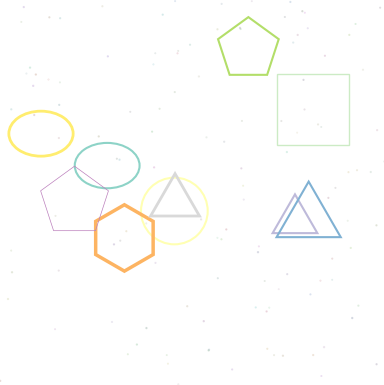[{"shape": "oval", "thickness": 1.5, "radius": 0.42, "center": [0.278, 0.57]}, {"shape": "circle", "thickness": 1.5, "radius": 0.43, "center": [0.453, 0.452]}, {"shape": "triangle", "thickness": 1.5, "radius": 0.34, "center": [0.766, 0.428]}, {"shape": "triangle", "thickness": 1.5, "radius": 0.48, "center": [0.802, 0.432]}, {"shape": "hexagon", "thickness": 2.5, "radius": 0.43, "center": [0.323, 0.382]}, {"shape": "pentagon", "thickness": 1.5, "radius": 0.41, "center": [0.645, 0.873]}, {"shape": "triangle", "thickness": 2, "radius": 0.37, "center": [0.455, 0.476]}, {"shape": "pentagon", "thickness": 0.5, "radius": 0.46, "center": [0.194, 0.476]}, {"shape": "square", "thickness": 1, "radius": 0.46, "center": [0.813, 0.716]}, {"shape": "oval", "thickness": 2, "radius": 0.42, "center": [0.106, 0.653]}]